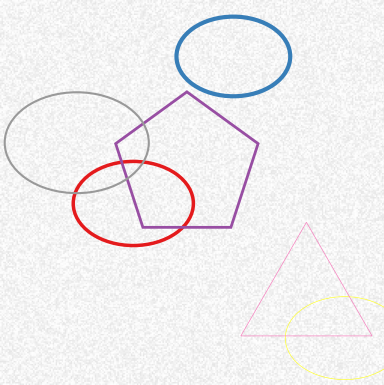[{"shape": "oval", "thickness": 2.5, "radius": 0.78, "center": [0.346, 0.471]}, {"shape": "oval", "thickness": 3, "radius": 0.74, "center": [0.606, 0.853]}, {"shape": "pentagon", "thickness": 2, "radius": 0.97, "center": [0.485, 0.567]}, {"shape": "oval", "thickness": 0.5, "radius": 0.77, "center": [0.895, 0.122]}, {"shape": "triangle", "thickness": 0.5, "radius": 0.98, "center": [0.796, 0.226]}, {"shape": "oval", "thickness": 1.5, "radius": 0.94, "center": [0.199, 0.629]}]